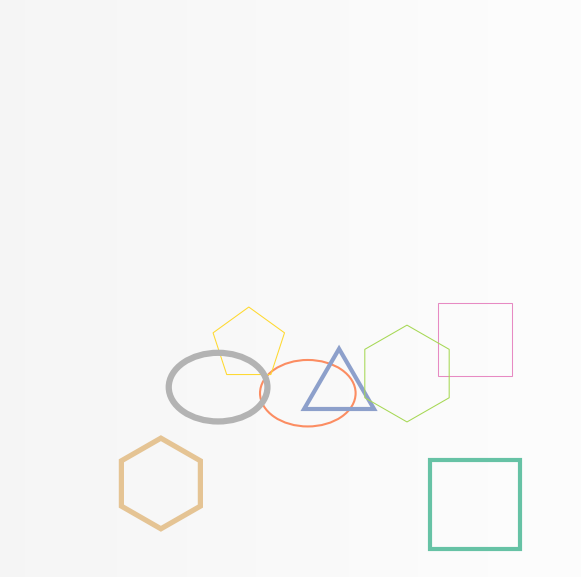[{"shape": "square", "thickness": 2, "radius": 0.39, "center": [0.817, 0.126]}, {"shape": "oval", "thickness": 1, "radius": 0.41, "center": [0.53, 0.318]}, {"shape": "triangle", "thickness": 2, "radius": 0.35, "center": [0.583, 0.326]}, {"shape": "square", "thickness": 0.5, "radius": 0.32, "center": [0.818, 0.411]}, {"shape": "hexagon", "thickness": 0.5, "radius": 0.42, "center": [0.7, 0.352]}, {"shape": "pentagon", "thickness": 0.5, "radius": 0.32, "center": [0.428, 0.403]}, {"shape": "hexagon", "thickness": 2.5, "radius": 0.39, "center": [0.277, 0.162]}, {"shape": "oval", "thickness": 3, "radius": 0.42, "center": [0.375, 0.329]}]